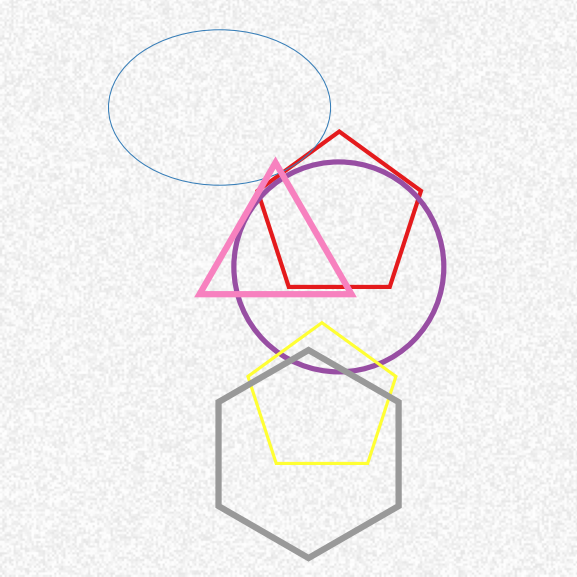[{"shape": "pentagon", "thickness": 2, "radius": 0.74, "center": [0.587, 0.623]}, {"shape": "oval", "thickness": 0.5, "radius": 0.96, "center": [0.38, 0.813]}, {"shape": "circle", "thickness": 2.5, "radius": 0.91, "center": [0.587, 0.537]}, {"shape": "pentagon", "thickness": 1.5, "radius": 0.67, "center": [0.557, 0.306]}, {"shape": "triangle", "thickness": 3, "radius": 0.76, "center": [0.477, 0.566]}, {"shape": "hexagon", "thickness": 3, "radius": 0.9, "center": [0.534, 0.213]}]